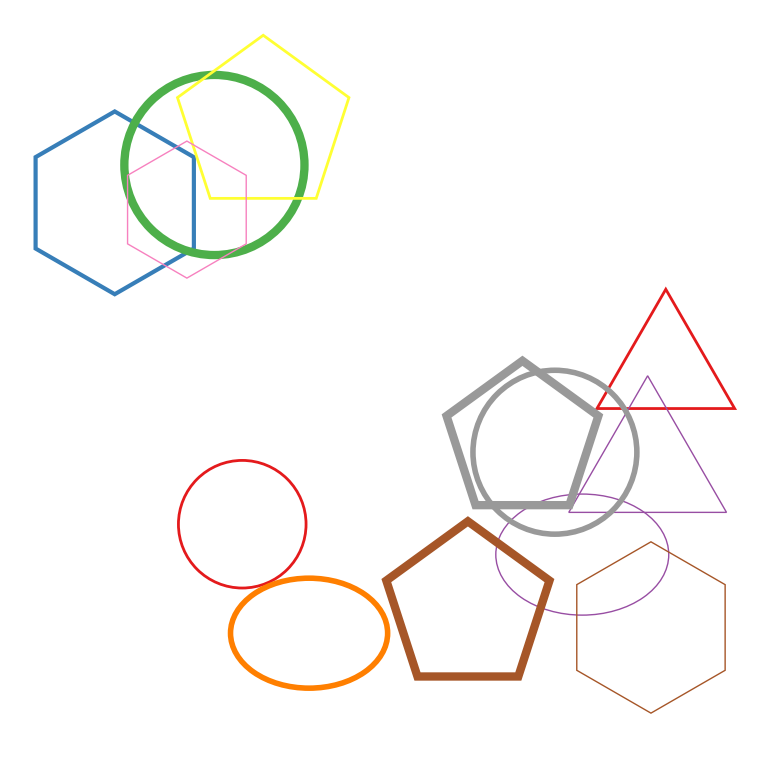[{"shape": "triangle", "thickness": 1, "radius": 0.52, "center": [0.865, 0.521]}, {"shape": "circle", "thickness": 1, "radius": 0.41, "center": [0.315, 0.319]}, {"shape": "hexagon", "thickness": 1.5, "radius": 0.59, "center": [0.149, 0.737]}, {"shape": "circle", "thickness": 3, "radius": 0.58, "center": [0.278, 0.786]}, {"shape": "triangle", "thickness": 0.5, "radius": 0.59, "center": [0.841, 0.394]}, {"shape": "oval", "thickness": 0.5, "radius": 0.56, "center": [0.756, 0.28]}, {"shape": "oval", "thickness": 2, "radius": 0.51, "center": [0.401, 0.178]}, {"shape": "pentagon", "thickness": 1, "radius": 0.59, "center": [0.342, 0.837]}, {"shape": "hexagon", "thickness": 0.5, "radius": 0.56, "center": [0.845, 0.185]}, {"shape": "pentagon", "thickness": 3, "radius": 0.56, "center": [0.608, 0.212]}, {"shape": "hexagon", "thickness": 0.5, "radius": 0.44, "center": [0.243, 0.728]}, {"shape": "pentagon", "thickness": 3, "radius": 0.52, "center": [0.679, 0.428]}, {"shape": "circle", "thickness": 2, "radius": 0.53, "center": [0.721, 0.413]}]